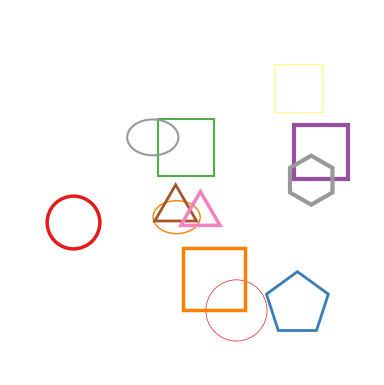[{"shape": "circle", "thickness": 2.5, "radius": 0.34, "center": [0.191, 0.422]}, {"shape": "circle", "thickness": 0.5, "radius": 0.4, "center": [0.614, 0.194]}, {"shape": "pentagon", "thickness": 2, "radius": 0.42, "center": [0.772, 0.21]}, {"shape": "square", "thickness": 1.5, "radius": 0.37, "center": [0.483, 0.616]}, {"shape": "square", "thickness": 3, "radius": 0.35, "center": [0.833, 0.605]}, {"shape": "oval", "thickness": 1, "radius": 0.31, "center": [0.459, 0.436]}, {"shape": "square", "thickness": 2.5, "radius": 0.4, "center": [0.557, 0.275]}, {"shape": "square", "thickness": 0.5, "radius": 0.31, "center": [0.774, 0.77]}, {"shape": "triangle", "thickness": 2, "radius": 0.31, "center": [0.456, 0.457]}, {"shape": "triangle", "thickness": 2.5, "radius": 0.29, "center": [0.521, 0.444]}, {"shape": "oval", "thickness": 1.5, "radius": 0.33, "center": [0.397, 0.643]}, {"shape": "hexagon", "thickness": 3, "radius": 0.32, "center": [0.808, 0.532]}]